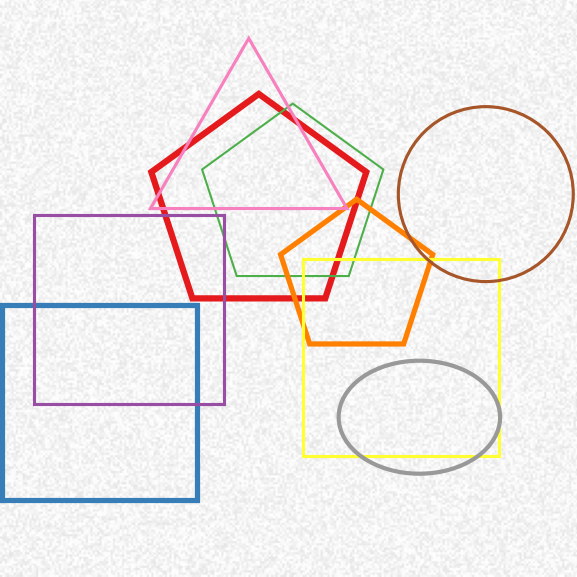[{"shape": "pentagon", "thickness": 3, "radius": 0.98, "center": [0.448, 0.641]}, {"shape": "square", "thickness": 2.5, "radius": 0.84, "center": [0.172, 0.302]}, {"shape": "pentagon", "thickness": 1, "radius": 0.83, "center": [0.507, 0.655]}, {"shape": "square", "thickness": 1.5, "radius": 0.82, "center": [0.224, 0.463]}, {"shape": "pentagon", "thickness": 2.5, "radius": 0.69, "center": [0.618, 0.516]}, {"shape": "square", "thickness": 1.5, "radius": 0.85, "center": [0.694, 0.38]}, {"shape": "circle", "thickness": 1.5, "radius": 0.76, "center": [0.841, 0.663]}, {"shape": "triangle", "thickness": 1.5, "radius": 0.98, "center": [0.431, 0.736]}, {"shape": "oval", "thickness": 2, "radius": 0.7, "center": [0.726, 0.277]}]